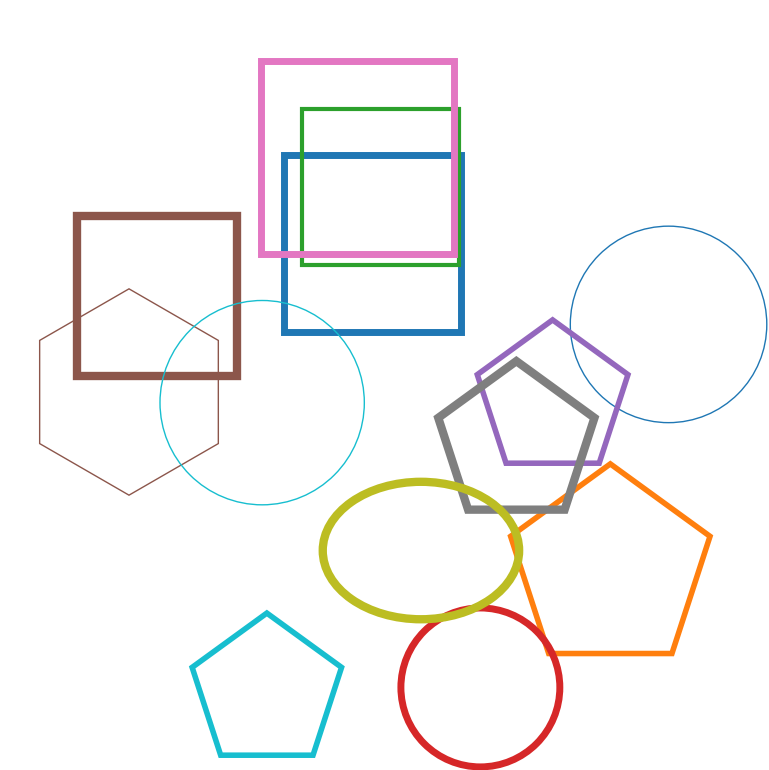[{"shape": "square", "thickness": 2.5, "radius": 0.58, "center": [0.484, 0.683]}, {"shape": "circle", "thickness": 0.5, "radius": 0.64, "center": [0.868, 0.579]}, {"shape": "pentagon", "thickness": 2, "radius": 0.68, "center": [0.793, 0.261]}, {"shape": "square", "thickness": 1.5, "radius": 0.51, "center": [0.494, 0.757]}, {"shape": "circle", "thickness": 2.5, "radius": 0.52, "center": [0.624, 0.107]}, {"shape": "pentagon", "thickness": 2, "radius": 0.51, "center": [0.718, 0.482]}, {"shape": "hexagon", "thickness": 0.5, "radius": 0.67, "center": [0.168, 0.491]}, {"shape": "square", "thickness": 3, "radius": 0.52, "center": [0.204, 0.615]}, {"shape": "square", "thickness": 2.5, "radius": 0.63, "center": [0.464, 0.796]}, {"shape": "pentagon", "thickness": 3, "radius": 0.53, "center": [0.671, 0.424]}, {"shape": "oval", "thickness": 3, "radius": 0.64, "center": [0.547, 0.285]}, {"shape": "circle", "thickness": 0.5, "radius": 0.66, "center": [0.34, 0.477]}, {"shape": "pentagon", "thickness": 2, "radius": 0.51, "center": [0.347, 0.102]}]